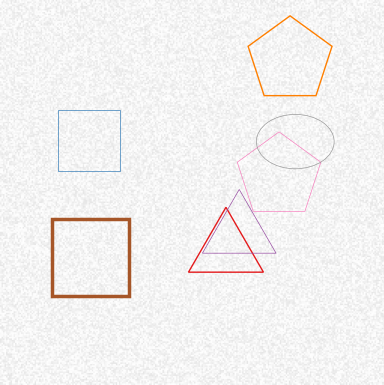[{"shape": "triangle", "thickness": 1, "radius": 0.56, "center": [0.587, 0.349]}, {"shape": "square", "thickness": 0.5, "radius": 0.4, "center": [0.232, 0.635]}, {"shape": "triangle", "thickness": 0.5, "radius": 0.55, "center": [0.621, 0.398]}, {"shape": "pentagon", "thickness": 1, "radius": 0.57, "center": [0.753, 0.844]}, {"shape": "square", "thickness": 2.5, "radius": 0.5, "center": [0.235, 0.33]}, {"shape": "pentagon", "thickness": 0.5, "radius": 0.57, "center": [0.725, 0.543]}, {"shape": "oval", "thickness": 0.5, "radius": 0.5, "center": [0.767, 0.632]}]